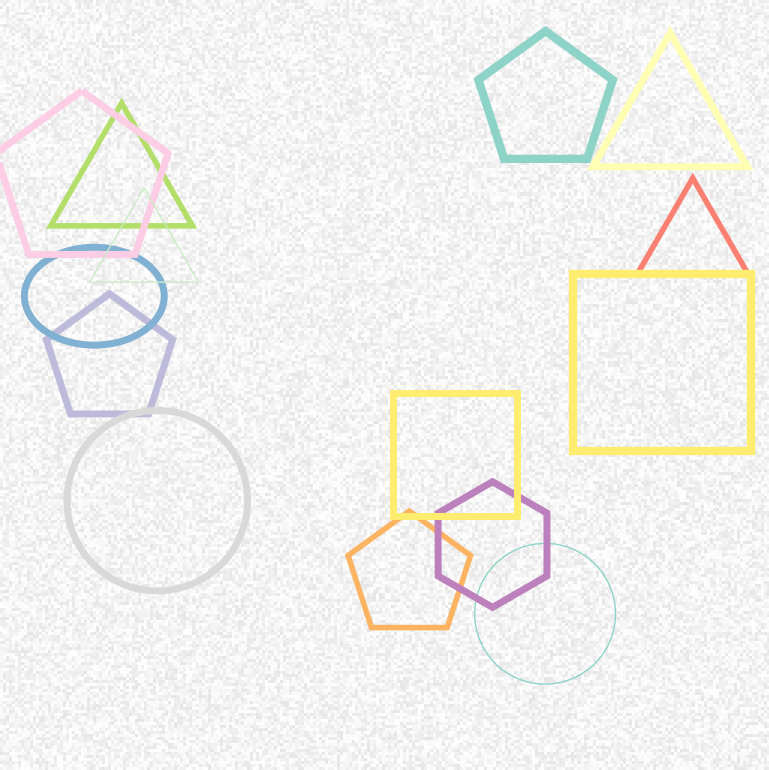[{"shape": "pentagon", "thickness": 3, "radius": 0.46, "center": [0.709, 0.868]}, {"shape": "circle", "thickness": 0.5, "radius": 0.46, "center": [0.708, 0.203]}, {"shape": "triangle", "thickness": 2.5, "radius": 0.58, "center": [0.87, 0.841]}, {"shape": "pentagon", "thickness": 2.5, "radius": 0.43, "center": [0.142, 0.532]}, {"shape": "triangle", "thickness": 2, "radius": 0.42, "center": [0.9, 0.686]}, {"shape": "oval", "thickness": 2.5, "radius": 0.45, "center": [0.122, 0.615]}, {"shape": "pentagon", "thickness": 2, "radius": 0.42, "center": [0.532, 0.253]}, {"shape": "triangle", "thickness": 2, "radius": 0.53, "center": [0.158, 0.76]}, {"shape": "pentagon", "thickness": 2.5, "radius": 0.59, "center": [0.106, 0.765]}, {"shape": "circle", "thickness": 2.5, "radius": 0.59, "center": [0.204, 0.35]}, {"shape": "hexagon", "thickness": 2.5, "radius": 0.41, "center": [0.64, 0.293]}, {"shape": "triangle", "thickness": 0.5, "radius": 0.41, "center": [0.187, 0.674]}, {"shape": "square", "thickness": 3, "radius": 0.58, "center": [0.86, 0.529]}, {"shape": "square", "thickness": 2.5, "radius": 0.4, "center": [0.591, 0.41]}]